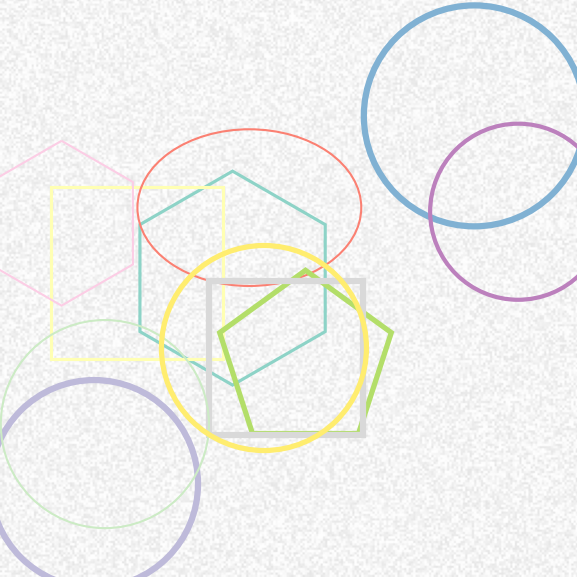[{"shape": "hexagon", "thickness": 1.5, "radius": 0.93, "center": [0.403, 0.518]}, {"shape": "square", "thickness": 1.5, "radius": 0.74, "center": [0.237, 0.526]}, {"shape": "circle", "thickness": 3, "radius": 0.9, "center": [0.163, 0.161]}, {"shape": "oval", "thickness": 1, "radius": 0.97, "center": [0.432, 0.64]}, {"shape": "circle", "thickness": 3, "radius": 0.96, "center": [0.821, 0.798]}, {"shape": "pentagon", "thickness": 2.5, "radius": 0.78, "center": [0.529, 0.375]}, {"shape": "hexagon", "thickness": 1, "radius": 0.71, "center": [0.107, 0.613]}, {"shape": "square", "thickness": 3, "radius": 0.67, "center": [0.495, 0.379]}, {"shape": "circle", "thickness": 2, "radius": 0.76, "center": [0.897, 0.632]}, {"shape": "circle", "thickness": 1, "radius": 0.9, "center": [0.182, 0.265]}, {"shape": "circle", "thickness": 2.5, "radius": 0.89, "center": [0.457, 0.397]}]